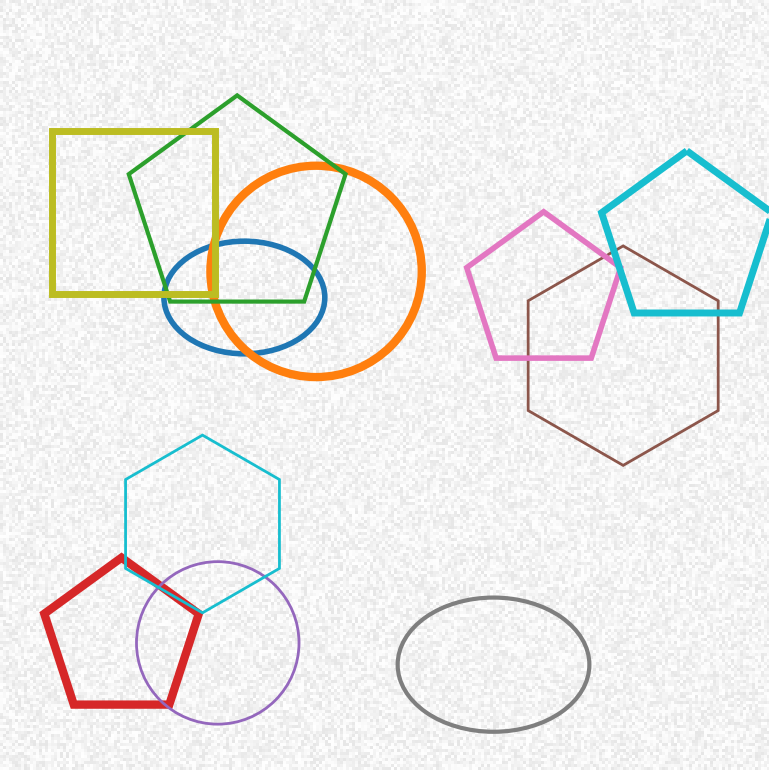[{"shape": "oval", "thickness": 2, "radius": 0.52, "center": [0.317, 0.614]}, {"shape": "circle", "thickness": 3, "radius": 0.69, "center": [0.411, 0.648]}, {"shape": "pentagon", "thickness": 1.5, "radius": 0.74, "center": [0.308, 0.728]}, {"shape": "pentagon", "thickness": 3, "radius": 0.53, "center": [0.158, 0.17]}, {"shape": "circle", "thickness": 1, "radius": 0.53, "center": [0.283, 0.165]}, {"shape": "hexagon", "thickness": 1, "radius": 0.71, "center": [0.809, 0.538]}, {"shape": "pentagon", "thickness": 2, "radius": 0.53, "center": [0.706, 0.62]}, {"shape": "oval", "thickness": 1.5, "radius": 0.62, "center": [0.641, 0.137]}, {"shape": "square", "thickness": 2.5, "radius": 0.53, "center": [0.174, 0.724]}, {"shape": "hexagon", "thickness": 1, "radius": 0.58, "center": [0.263, 0.32]}, {"shape": "pentagon", "thickness": 2.5, "radius": 0.58, "center": [0.892, 0.688]}]